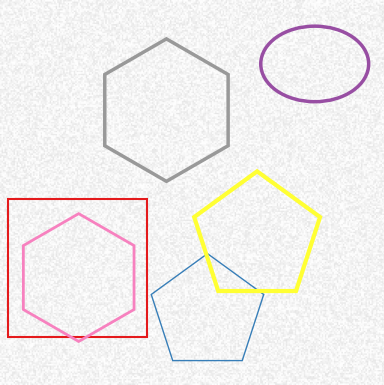[{"shape": "square", "thickness": 1.5, "radius": 0.9, "center": [0.202, 0.304]}, {"shape": "pentagon", "thickness": 1, "radius": 0.77, "center": [0.539, 0.188]}, {"shape": "oval", "thickness": 2.5, "radius": 0.7, "center": [0.817, 0.834]}, {"shape": "pentagon", "thickness": 3, "radius": 0.86, "center": [0.668, 0.383]}, {"shape": "hexagon", "thickness": 2, "radius": 0.83, "center": [0.204, 0.279]}, {"shape": "hexagon", "thickness": 2.5, "radius": 0.93, "center": [0.432, 0.714]}]